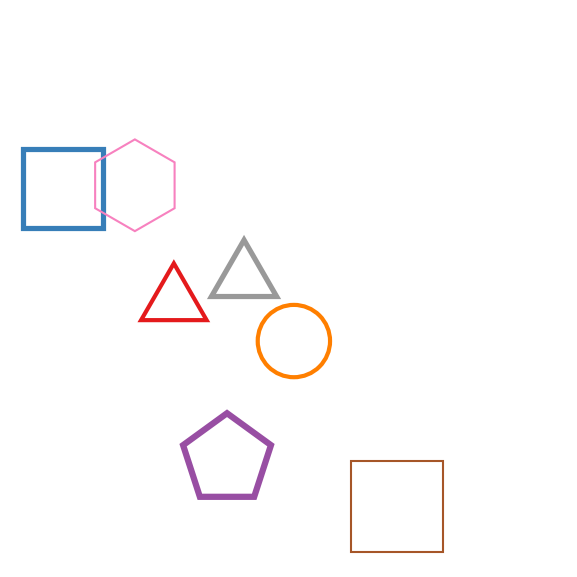[{"shape": "triangle", "thickness": 2, "radius": 0.33, "center": [0.301, 0.478]}, {"shape": "square", "thickness": 2.5, "radius": 0.34, "center": [0.109, 0.673]}, {"shape": "pentagon", "thickness": 3, "radius": 0.4, "center": [0.393, 0.204]}, {"shape": "circle", "thickness": 2, "radius": 0.31, "center": [0.509, 0.409]}, {"shape": "square", "thickness": 1, "radius": 0.39, "center": [0.687, 0.122]}, {"shape": "hexagon", "thickness": 1, "radius": 0.4, "center": [0.234, 0.678]}, {"shape": "triangle", "thickness": 2.5, "radius": 0.33, "center": [0.423, 0.518]}]